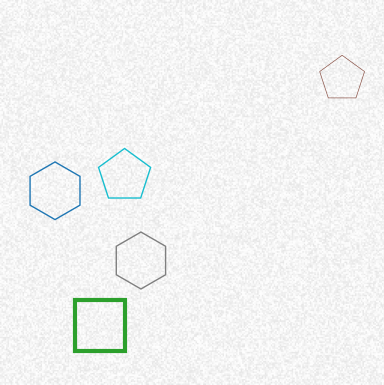[{"shape": "hexagon", "thickness": 1, "radius": 0.37, "center": [0.143, 0.505]}, {"shape": "square", "thickness": 3, "radius": 0.33, "center": [0.26, 0.155]}, {"shape": "pentagon", "thickness": 0.5, "radius": 0.31, "center": [0.889, 0.795]}, {"shape": "hexagon", "thickness": 1, "radius": 0.37, "center": [0.366, 0.323]}, {"shape": "pentagon", "thickness": 1, "radius": 0.36, "center": [0.324, 0.543]}]